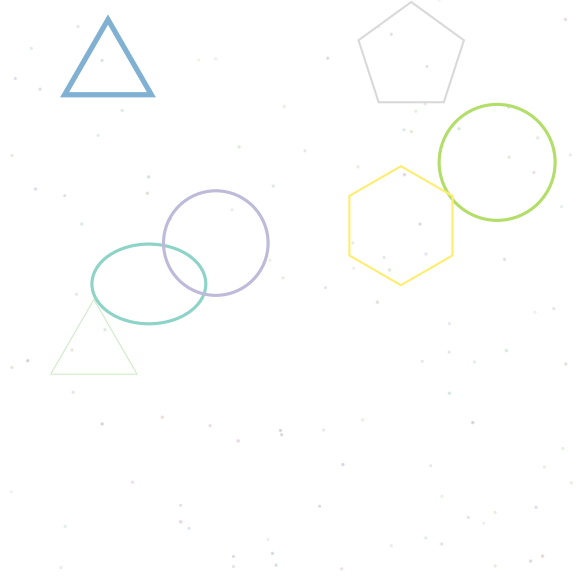[{"shape": "oval", "thickness": 1.5, "radius": 0.49, "center": [0.258, 0.507]}, {"shape": "circle", "thickness": 1.5, "radius": 0.45, "center": [0.374, 0.578]}, {"shape": "triangle", "thickness": 2.5, "radius": 0.43, "center": [0.187, 0.878]}, {"shape": "circle", "thickness": 1.5, "radius": 0.5, "center": [0.861, 0.718]}, {"shape": "pentagon", "thickness": 1, "radius": 0.48, "center": [0.712, 0.9]}, {"shape": "triangle", "thickness": 0.5, "radius": 0.43, "center": [0.163, 0.394]}, {"shape": "hexagon", "thickness": 1, "radius": 0.52, "center": [0.694, 0.608]}]